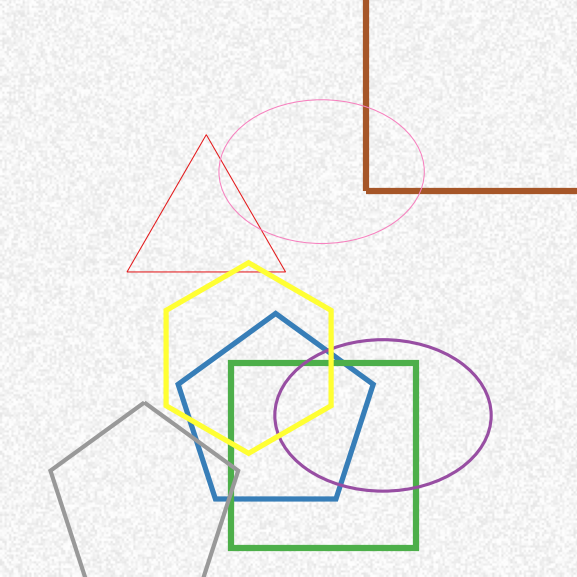[{"shape": "triangle", "thickness": 0.5, "radius": 0.79, "center": [0.357, 0.607]}, {"shape": "pentagon", "thickness": 2.5, "radius": 0.89, "center": [0.477, 0.279]}, {"shape": "square", "thickness": 3, "radius": 0.8, "center": [0.56, 0.21]}, {"shape": "oval", "thickness": 1.5, "radius": 0.94, "center": [0.663, 0.28]}, {"shape": "hexagon", "thickness": 2.5, "radius": 0.82, "center": [0.43, 0.379]}, {"shape": "square", "thickness": 3, "radius": 0.95, "center": [0.825, 0.859]}, {"shape": "oval", "thickness": 0.5, "radius": 0.89, "center": [0.557, 0.702]}, {"shape": "pentagon", "thickness": 2, "radius": 0.85, "center": [0.25, 0.131]}]